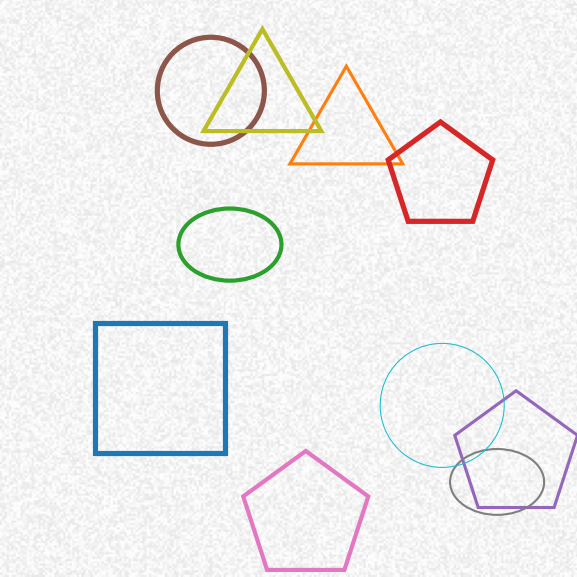[{"shape": "square", "thickness": 2.5, "radius": 0.56, "center": [0.277, 0.327]}, {"shape": "triangle", "thickness": 1.5, "radius": 0.56, "center": [0.6, 0.772]}, {"shape": "oval", "thickness": 2, "radius": 0.45, "center": [0.398, 0.576]}, {"shape": "pentagon", "thickness": 2.5, "radius": 0.48, "center": [0.763, 0.693]}, {"shape": "pentagon", "thickness": 1.5, "radius": 0.56, "center": [0.894, 0.211]}, {"shape": "circle", "thickness": 2.5, "radius": 0.46, "center": [0.365, 0.842]}, {"shape": "pentagon", "thickness": 2, "radius": 0.57, "center": [0.529, 0.104]}, {"shape": "oval", "thickness": 1, "radius": 0.41, "center": [0.861, 0.165]}, {"shape": "triangle", "thickness": 2, "radius": 0.59, "center": [0.454, 0.831]}, {"shape": "circle", "thickness": 0.5, "radius": 0.54, "center": [0.766, 0.297]}]